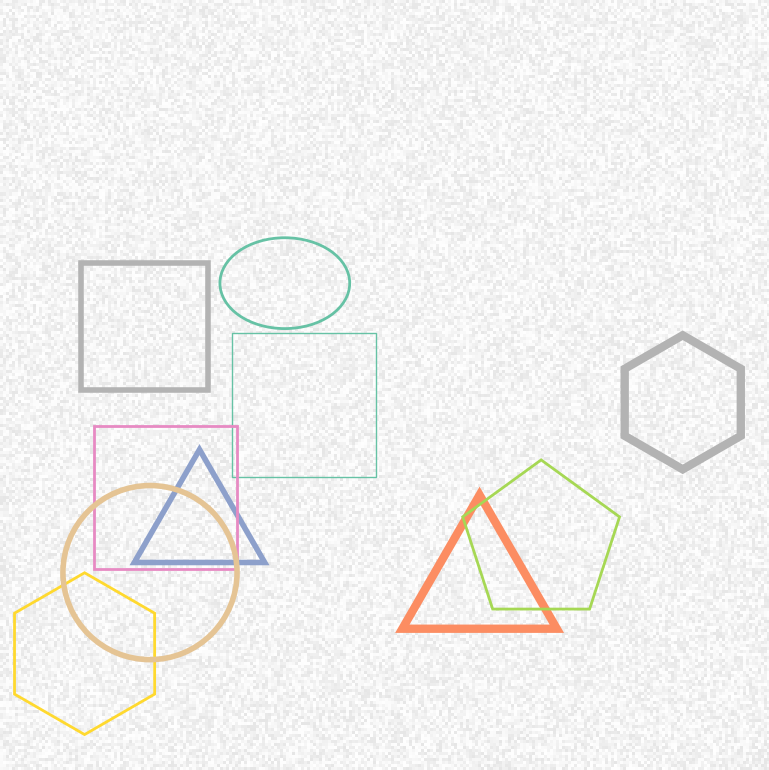[{"shape": "oval", "thickness": 1, "radius": 0.42, "center": [0.37, 0.632]}, {"shape": "square", "thickness": 0.5, "radius": 0.47, "center": [0.394, 0.474]}, {"shape": "triangle", "thickness": 3, "radius": 0.58, "center": [0.623, 0.241]}, {"shape": "triangle", "thickness": 2, "radius": 0.49, "center": [0.259, 0.318]}, {"shape": "square", "thickness": 1, "radius": 0.46, "center": [0.215, 0.354]}, {"shape": "pentagon", "thickness": 1, "radius": 0.54, "center": [0.703, 0.296]}, {"shape": "hexagon", "thickness": 1, "radius": 0.53, "center": [0.11, 0.151]}, {"shape": "circle", "thickness": 2, "radius": 0.57, "center": [0.195, 0.256]}, {"shape": "square", "thickness": 2, "radius": 0.41, "center": [0.188, 0.576]}, {"shape": "hexagon", "thickness": 3, "radius": 0.44, "center": [0.887, 0.478]}]